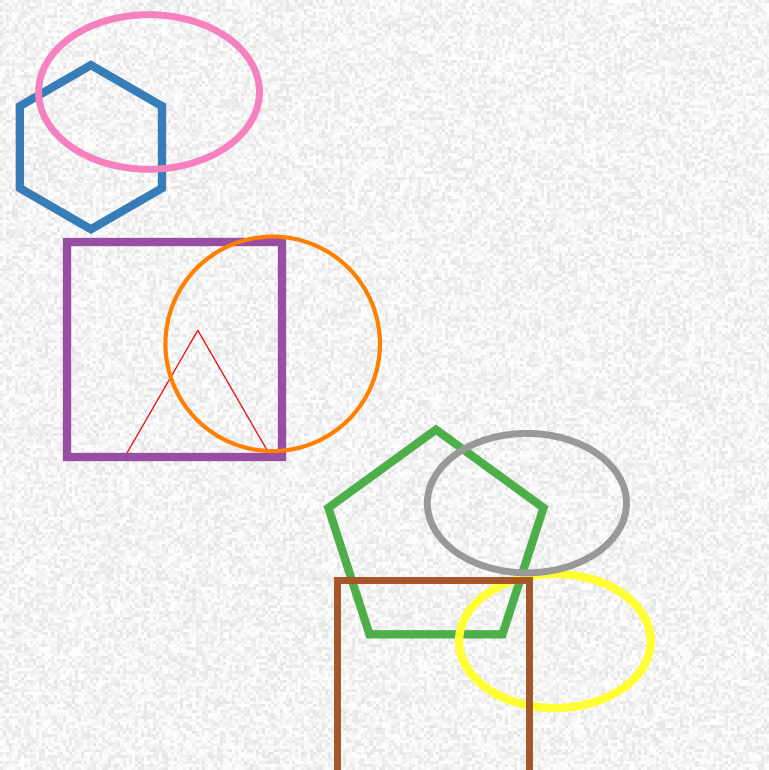[{"shape": "triangle", "thickness": 0.5, "radius": 0.54, "center": [0.257, 0.462]}, {"shape": "hexagon", "thickness": 3, "radius": 0.53, "center": [0.118, 0.809]}, {"shape": "pentagon", "thickness": 3, "radius": 0.73, "center": [0.566, 0.295]}, {"shape": "square", "thickness": 3, "radius": 0.7, "center": [0.226, 0.546]}, {"shape": "circle", "thickness": 1.5, "radius": 0.7, "center": [0.354, 0.553]}, {"shape": "oval", "thickness": 3, "radius": 0.62, "center": [0.721, 0.168]}, {"shape": "square", "thickness": 2.5, "radius": 0.62, "center": [0.562, 0.122]}, {"shape": "oval", "thickness": 2.5, "radius": 0.72, "center": [0.194, 0.881]}, {"shape": "oval", "thickness": 2.5, "radius": 0.65, "center": [0.684, 0.347]}]